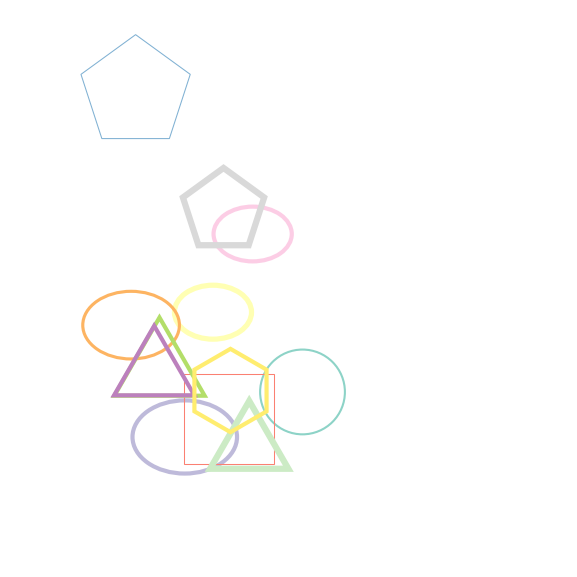[{"shape": "circle", "thickness": 1, "radius": 0.37, "center": [0.524, 0.32]}, {"shape": "oval", "thickness": 2.5, "radius": 0.33, "center": [0.369, 0.459]}, {"shape": "oval", "thickness": 2, "radius": 0.45, "center": [0.32, 0.242]}, {"shape": "square", "thickness": 0.5, "radius": 0.39, "center": [0.397, 0.274]}, {"shape": "pentagon", "thickness": 0.5, "radius": 0.5, "center": [0.235, 0.84]}, {"shape": "oval", "thickness": 1.5, "radius": 0.42, "center": [0.227, 0.436]}, {"shape": "triangle", "thickness": 2, "radius": 0.45, "center": [0.276, 0.359]}, {"shape": "oval", "thickness": 2, "radius": 0.34, "center": [0.438, 0.594]}, {"shape": "pentagon", "thickness": 3, "radius": 0.37, "center": [0.387, 0.634]}, {"shape": "triangle", "thickness": 2, "radius": 0.4, "center": [0.267, 0.355]}, {"shape": "triangle", "thickness": 3, "radius": 0.39, "center": [0.432, 0.227]}, {"shape": "hexagon", "thickness": 2, "radius": 0.36, "center": [0.399, 0.323]}]